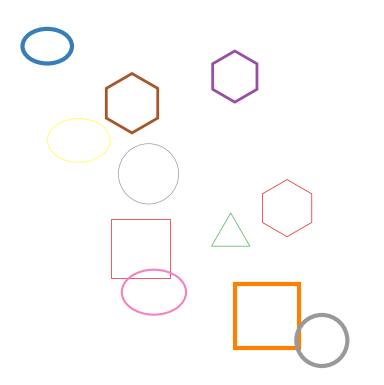[{"shape": "square", "thickness": 0.5, "radius": 0.38, "center": [0.365, 0.354]}, {"shape": "hexagon", "thickness": 0.5, "radius": 0.37, "center": [0.746, 0.459]}, {"shape": "oval", "thickness": 3, "radius": 0.32, "center": [0.123, 0.88]}, {"shape": "triangle", "thickness": 0.5, "radius": 0.29, "center": [0.599, 0.389]}, {"shape": "hexagon", "thickness": 2, "radius": 0.33, "center": [0.61, 0.801]}, {"shape": "square", "thickness": 3, "radius": 0.42, "center": [0.693, 0.179]}, {"shape": "oval", "thickness": 0.5, "radius": 0.41, "center": [0.205, 0.635]}, {"shape": "hexagon", "thickness": 2, "radius": 0.39, "center": [0.343, 0.732]}, {"shape": "oval", "thickness": 1.5, "radius": 0.42, "center": [0.4, 0.241]}, {"shape": "circle", "thickness": 3, "radius": 0.33, "center": [0.836, 0.116]}, {"shape": "circle", "thickness": 0.5, "radius": 0.39, "center": [0.386, 0.548]}]